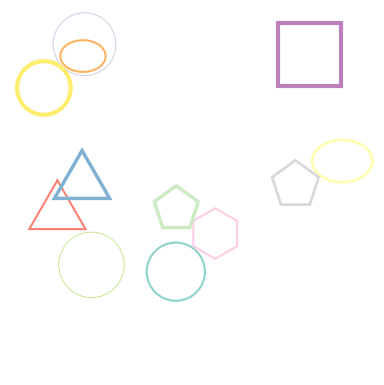[{"shape": "circle", "thickness": 1.5, "radius": 0.38, "center": [0.457, 0.294]}, {"shape": "oval", "thickness": 2, "radius": 0.39, "center": [0.889, 0.582]}, {"shape": "circle", "thickness": 0.5, "radius": 0.41, "center": [0.219, 0.885]}, {"shape": "triangle", "thickness": 1.5, "radius": 0.42, "center": [0.149, 0.447]}, {"shape": "triangle", "thickness": 2.5, "radius": 0.41, "center": [0.213, 0.526]}, {"shape": "oval", "thickness": 1.5, "radius": 0.29, "center": [0.215, 0.854]}, {"shape": "circle", "thickness": 0.5, "radius": 0.42, "center": [0.238, 0.312]}, {"shape": "hexagon", "thickness": 1.5, "radius": 0.33, "center": [0.559, 0.393]}, {"shape": "pentagon", "thickness": 2, "radius": 0.32, "center": [0.767, 0.52]}, {"shape": "square", "thickness": 3, "radius": 0.4, "center": [0.804, 0.858]}, {"shape": "pentagon", "thickness": 2.5, "radius": 0.3, "center": [0.458, 0.458]}, {"shape": "circle", "thickness": 3, "radius": 0.35, "center": [0.114, 0.772]}]